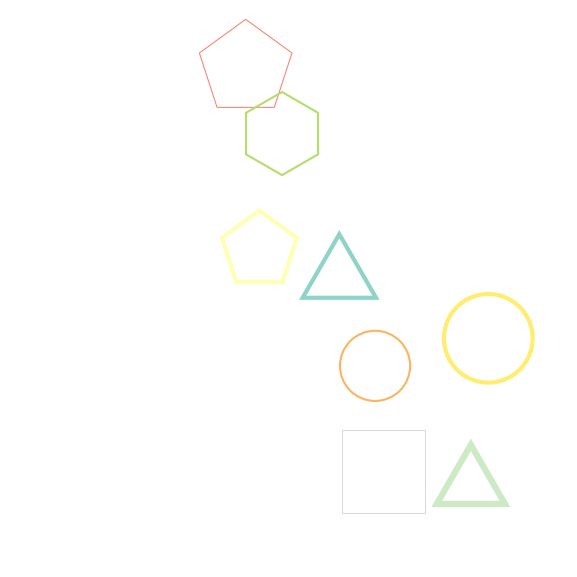[{"shape": "triangle", "thickness": 2, "radius": 0.37, "center": [0.588, 0.52]}, {"shape": "pentagon", "thickness": 2, "radius": 0.34, "center": [0.449, 0.566]}, {"shape": "pentagon", "thickness": 0.5, "radius": 0.42, "center": [0.425, 0.881]}, {"shape": "circle", "thickness": 1, "radius": 0.3, "center": [0.649, 0.366]}, {"shape": "hexagon", "thickness": 1, "radius": 0.36, "center": [0.488, 0.768]}, {"shape": "square", "thickness": 0.5, "radius": 0.36, "center": [0.664, 0.183]}, {"shape": "triangle", "thickness": 3, "radius": 0.34, "center": [0.815, 0.161]}, {"shape": "circle", "thickness": 2, "radius": 0.38, "center": [0.846, 0.413]}]